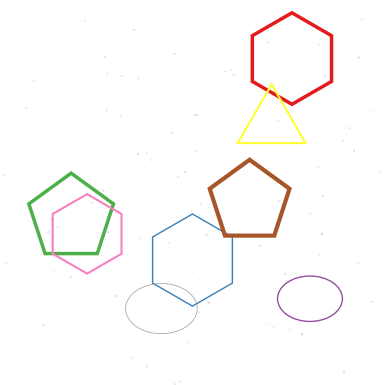[{"shape": "hexagon", "thickness": 2.5, "radius": 0.59, "center": [0.758, 0.848]}, {"shape": "hexagon", "thickness": 1, "radius": 0.6, "center": [0.5, 0.325]}, {"shape": "pentagon", "thickness": 2.5, "radius": 0.58, "center": [0.185, 0.435]}, {"shape": "oval", "thickness": 1, "radius": 0.42, "center": [0.805, 0.224]}, {"shape": "triangle", "thickness": 1.5, "radius": 0.51, "center": [0.706, 0.679]}, {"shape": "pentagon", "thickness": 3, "radius": 0.54, "center": [0.648, 0.476]}, {"shape": "hexagon", "thickness": 1.5, "radius": 0.52, "center": [0.226, 0.393]}, {"shape": "oval", "thickness": 0.5, "radius": 0.47, "center": [0.419, 0.198]}]